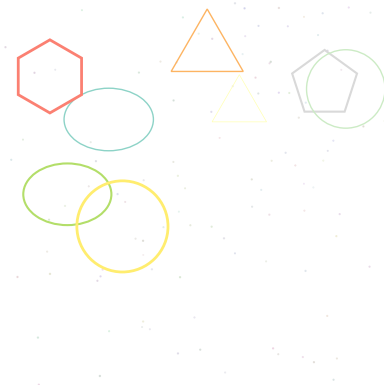[{"shape": "oval", "thickness": 1, "radius": 0.58, "center": [0.282, 0.69]}, {"shape": "triangle", "thickness": 0.5, "radius": 0.41, "center": [0.622, 0.724]}, {"shape": "hexagon", "thickness": 2, "radius": 0.47, "center": [0.13, 0.802]}, {"shape": "triangle", "thickness": 1, "radius": 0.54, "center": [0.538, 0.868]}, {"shape": "oval", "thickness": 1.5, "radius": 0.57, "center": [0.175, 0.495]}, {"shape": "pentagon", "thickness": 1.5, "radius": 0.44, "center": [0.843, 0.782]}, {"shape": "circle", "thickness": 1, "radius": 0.51, "center": [0.898, 0.769]}, {"shape": "circle", "thickness": 2, "radius": 0.59, "center": [0.318, 0.412]}]